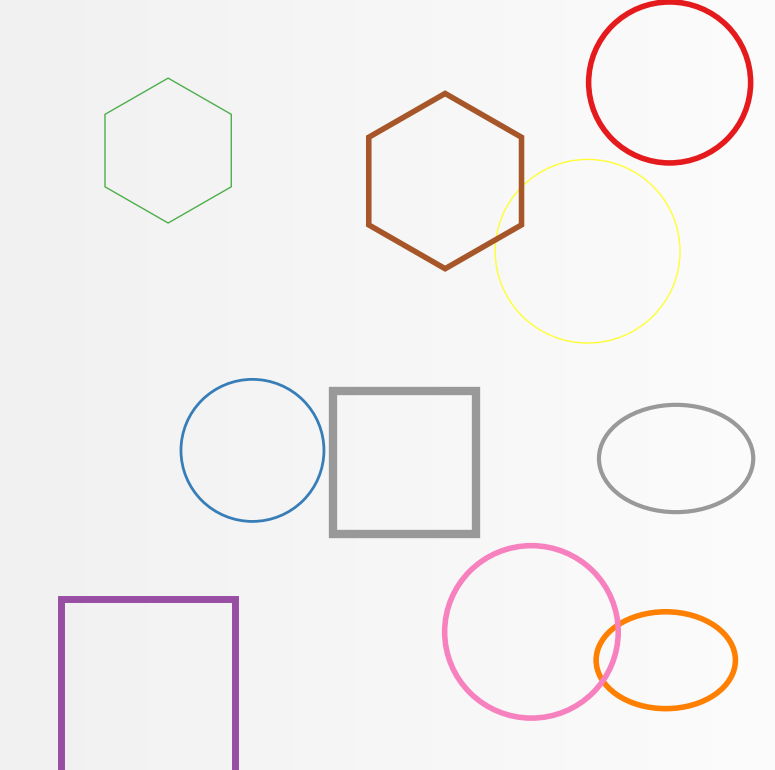[{"shape": "circle", "thickness": 2, "radius": 0.52, "center": [0.864, 0.893]}, {"shape": "circle", "thickness": 1, "radius": 0.46, "center": [0.326, 0.415]}, {"shape": "hexagon", "thickness": 0.5, "radius": 0.47, "center": [0.217, 0.804]}, {"shape": "square", "thickness": 2.5, "radius": 0.56, "center": [0.191, 0.109]}, {"shape": "oval", "thickness": 2, "radius": 0.45, "center": [0.859, 0.143]}, {"shape": "circle", "thickness": 0.5, "radius": 0.6, "center": [0.758, 0.674]}, {"shape": "hexagon", "thickness": 2, "radius": 0.57, "center": [0.574, 0.765]}, {"shape": "circle", "thickness": 2, "radius": 0.56, "center": [0.686, 0.179]}, {"shape": "square", "thickness": 3, "radius": 0.46, "center": [0.522, 0.399]}, {"shape": "oval", "thickness": 1.5, "radius": 0.5, "center": [0.872, 0.405]}]